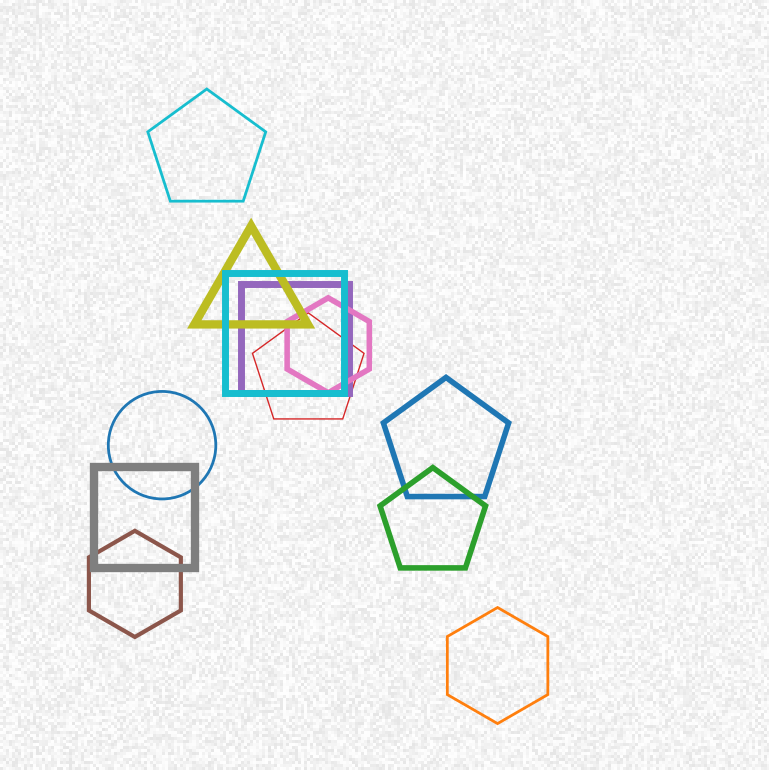[{"shape": "pentagon", "thickness": 2, "radius": 0.43, "center": [0.579, 0.424]}, {"shape": "circle", "thickness": 1, "radius": 0.35, "center": [0.21, 0.422]}, {"shape": "hexagon", "thickness": 1, "radius": 0.38, "center": [0.646, 0.136]}, {"shape": "pentagon", "thickness": 2, "radius": 0.36, "center": [0.562, 0.321]}, {"shape": "pentagon", "thickness": 0.5, "radius": 0.38, "center": [0.4, 0.518]}, {"shape": "square", "thickness": 2.5, "radius": 0.35, "center": [0.383, 0.56]}, {"shape": "hexagon", "thickness": 1.5, "radius": 0.34, "center": [0.175, 0.242]}, {"shape": "hexagon", "thickness": 2, "radius": 0.31, "center": [0.426, 0.552]}, {"shape": "square", "thickness": 3, "radius": 0.33, "center": [0.187, 0.328]}, {"shape": "triangle", "thickness": 3, "radius": 0.43, "center": [0.326, 0.621]}, {"shape": "square", "thickness": 2.5, "radius": 0.39, "center": [0.369, 0.568]}, {"shape": "pentagon", "thickness": 1, "radius": 0.4, "center": [0.269, 0.804]}]